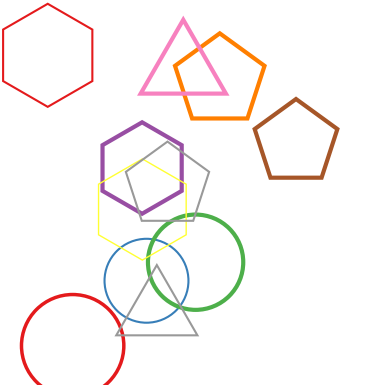[{"shape": "circle", "thickness": 2.5, "radius": 0.66, "center": [0.189, 0.102]}, {"shape": "hexagon", "thickness": 1.5, "radius": 0.67, "center": [0.124, 0.856]}, {"shape": "circle", "thickness": 1.5, "radius": 0.54, "center": [0.38, 0.271]}, {"shape": "circle", "thickness": 3, "radius": 0.62, "center": [0.508, 0.319]}, {"shape": "hexagon", "thickness": 3, "radius": 0.59, "center": [0.369, 0.564]}, {"shape": "pentagon", "thickness": 3, "radius": 0.61, "center": [0.571, 0.791]}, {"shape": "hexagon", "thickness": 1, "radius": 0.66, "center": [0.37, 0.456]}, {"shape": "pentagon", "thickness": 3, "radius": 0.56, "center": [0.769, 0.63]}, {"shape": "triangle", "thickness": 3, "radius": 0.64, "center": [0.476, 0.821]}, {"shape": "pentagon", "thickness": 1.5, "radius": 0.57, "center": [0.435, 0.518]}, {"shape": "triangle", "thickness": 1.5, "radius": 0.61, "center": [0.407, 0.19]}]